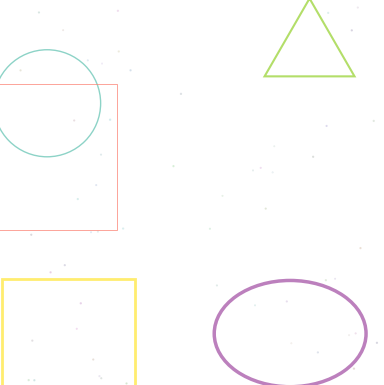[{"shape": "circle", "thickness": 1, "radius": 0.7, "center": [0.122, 0.732]}, {"shape": "square", "thickness": 0.5, "radius": 0.95, "center": [0.113, 0.592]}, {"shape": "triangle", "thickness": 1.5, "radius": 0.67, "center": [0.804, 0.869]}, {"shape": "oval", "thickness": 2.5, "radius": 0.99, "center": [0.754, 0.133]}, {"shape": "square", "thickness": 2, "radius": 0.86, "center": [0.178, 0.104]}]